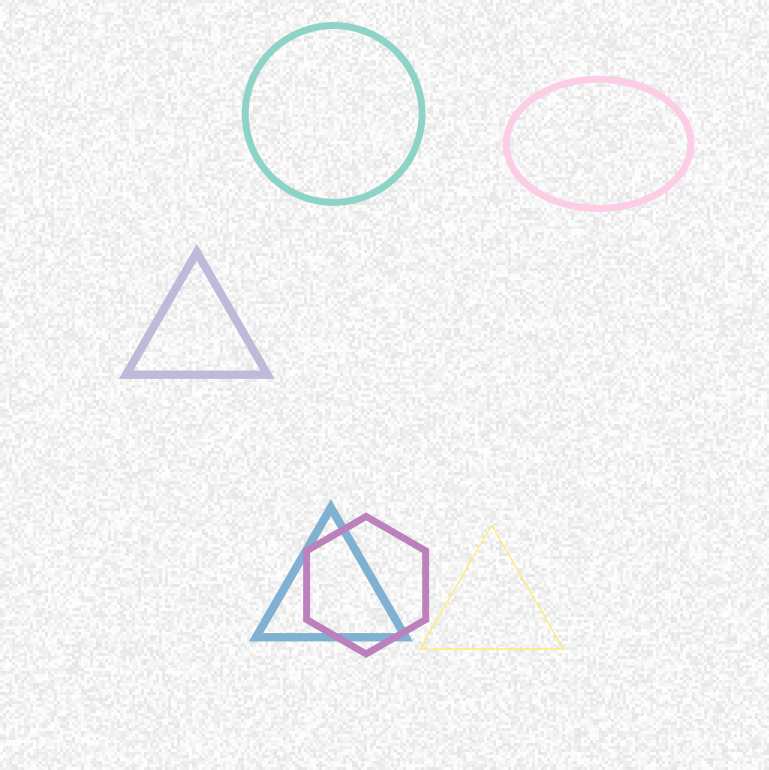[{"shape": "circle", "thickness": 2.5, "radius": 0.57, "center": [0.433, 0.852]}, {"shape": "triangle", "thickness": 3, "radius": 0.53, "center": [0.256, 0.566]}, {"shape": "triangle", "thickness": 3, "radius": 0.56, "center": [0.43, 0.229]}, {"shape": "oval", "thickness": 2.5, "radius": 0.6, "center": [0.777, 0.813]}, {"shape": "hexagon", "thickness": 2.5, "radius": 0.45, "center": [0.476, 0.24]}, {"shape": "triangle", "thickness": 0.5, "radius": 0.54, "center": [0.639, 0.211]}]